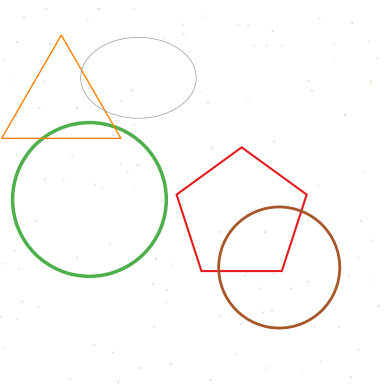[{"shape": "pentagon", "thickness": 1.5, "radius": 0.89, "center": [0.628, 0.44]}, {"shape": "circle", "thickness": 2.5, "radius": 1.0, "center": [0.232, 0.482]}, {"shape": "triangle", "thickness": 1, "radius": 0.89, "center": [0.159, 0.73]}, {"shape": "circle", "thickness": 2, "radius": 0.79, "center": [0.725, 0.305]}, {"shape": "oval", "thickness": 0.5, "radius": 0.75, "center": [0.36, 0.798]}]